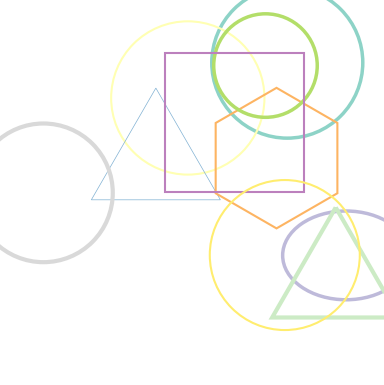[{"shape": "circle", "thickness": 2.5, "radius": 0.98, "center": [0.746, 0.837]}, {"shape": "circle", "thickness": 1.5, "radius": 1.0, "center": [0.488, 0.746]}, {"shape": "oval", "thickness": 2.5, "radius": 0.82, "center": [0.899, 0.337]}, {"shape": "triangle", "thickness": 0.5, "radius": 0.97, "center": [0.405, 0.578]}, {"shape": "hexagon", "thickness": 1.5, "radius": 0.91, "center": [0.718, 0.589]}, {"shape": "circle", "thickness": 2.5, "radius": 0.67, "center": [0.69, 0.83]}, {"shape": "circle", "thickness": 3, "radius": 0.9, "center": [0.113, 0.499]}, {"shape": "square", "thickness": 1.5, "radius": 0.9, "center": [0.608, 0.682]}, {"shape": "triangle", "thickness": 3, "radius": 0.95, "center": [0.872, 0.271]}, {"shape": "circle", "thickness": 1.5, "radius": 0.97, "center": [0.74, 0.338]}]